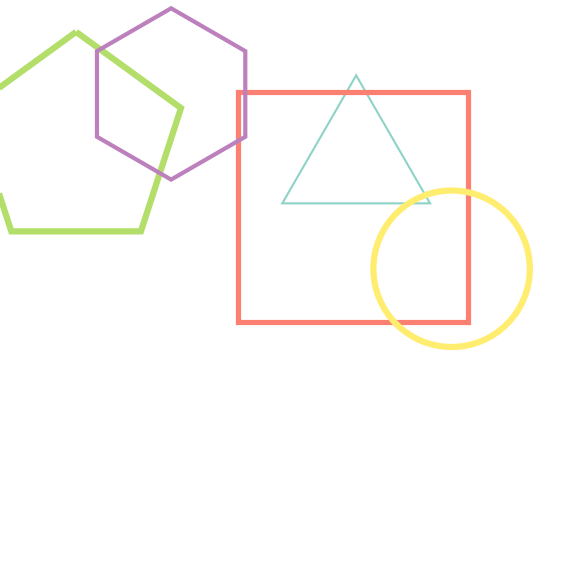[{"shape": "triangle", "thickness": 1, "radius": 0.74, "center": [0.617, 0.721]}, {"shape": "square", "thickness": 2.5, "radius": 1.0, "center": [0.611, 0.641]}, {"shape": "pentagon", "thickness": 3, "radius": 0.95, "center": [0.132, 0.753]}, {"shape": "hexagon", "thickness": 2, "radius": 0.74, "center": [0.296, 0.836]}, {"shape": "circle", "thickness": 3, "radius": 0.68, "center": [0.782, 0.534]}]